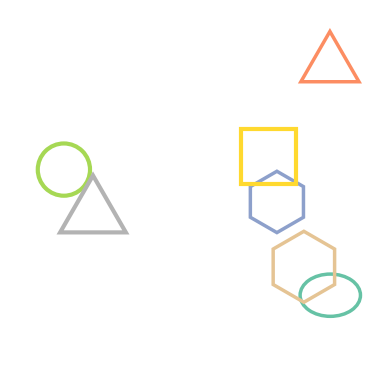[{"shape": "oval", "thickness": 2.5, "radius": 0.39, "center": [0.858, 0.233]}, {"shape": "triangle", "thickness": 2.5, "radius": 0.44, "center": [0.857, 0.831]}, {"shape": "hexagon", "thickness": 2.5, "radius": 0.4, "center": [0.719, 0.475]}, {"shape": "circle", "thickness": 3, "radius": 0.34, "center": [0.166, 0.559]}, {"shape": "square", "thickness": 3, "radius": 0.36, "center": [0.698, 0.593]}, {"shape": "hexagon", "thickness": 2.5, "radius": 0.46, "center": [0.789, 0.307]}, {"shape": "triangle", "thickness": 3, "radius": 0.49, "center": [0.242, 0.446]}]